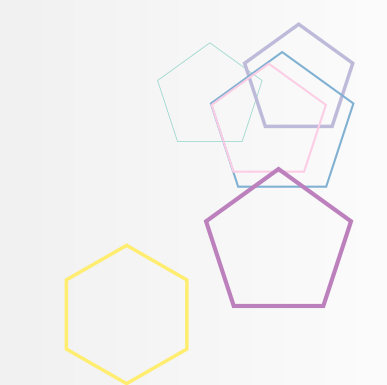[{"shape": "pentagon", "thickness": 0.5, "radius": 0.71, "center": [0.542, 0.747]}, {"shape": "pentagon", "thickness": 2.5, "radius": 0.73, "center": [0.771, 0.79]}, {"shape": "pentagon", "thickness": 1.5, "radius": 0.97, "center": [0.728, 0.671]}, {"shape": "pentagon", "thickness": 1.5, "radius": 0.78, "center": [0.694, 0.68]}, {"shape": "pentagon", "thickness": 3, "radius": 0.98, "center": [0.719, 0.364]}, {"shape": "hexagon", "thickness": 2.5, "radius": 0.9, "center": [0.327, 0.183]}]